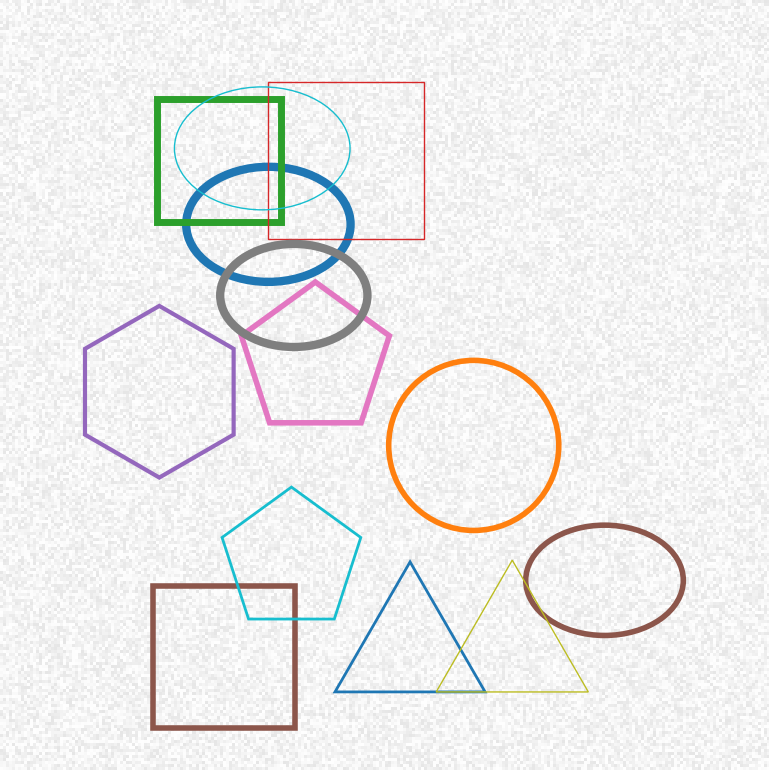[{"shape": "triangle", "thickness": 1, "radius": 0.56, "center": [0.533, 0.158]}, {"shape": "oval", "thickness": 3, "radius": 0.53, "center": [0.349, 0.709]}, {"shape": "circle", "thickness": 2, "radius": 0.55, "center": [0.615, 0.422]}, {"shape": "square", "thickness": 2.5, "radius": 0.4, "center": [0.284, 0.791]}, {"shape": "square", "thickness": 0.5, "radius": 0.51, "center": [0.449, 0.792]}, {"shape": "hexagon", "thickness": 1.5, "radius": 0.56, "center": [0.207, 0.491]}, {"shape": "square", "thickness": 2, "radius": 0.46, "center": [0.29, 0.146]}, {"shape": "oval", "thickness": 2, "radius": 0.51, "center": [0.785, 0.246]}, {"shape": "pentagon", "thickness": 2, "radius": 0.51, "center": [0.41, 0.533]}, {"shape": "oval", "thickness": 3, "radius": 0.48, "center": [0.382, 0.616]}, {"shape": "triangle", "thickness": 0.5, "radius": 0.57, "center": [0.665, 0.158]}, {"shape": "oval", "thickness": 0.5, "radius": 0.57, "center": [0.341, 0.807]}, {"shape": "pentagon", "thickness": 1, "radius": 0.47, "center": [0.378, 0.273]}]